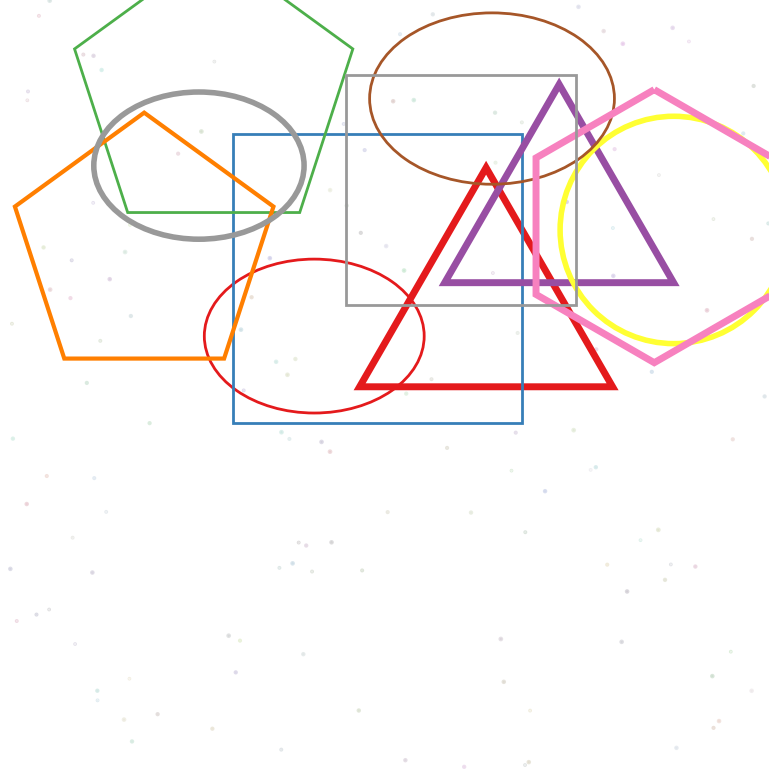[{"shape": "oval", "thickness": 1, "radius": 0.71, "center": [0.408, 0.564]}, {"shape": "triangle", "thickness": 2.5, "radius": 0.95, "center": [0.631, 0.593]}, {"shape": "square", "thickness": 1, "radius": 0.94, "center": [0.49, 0.638]}, {"shape": "pentagon", "thickness": 1, "radius": 0.95, "center": [0.278, 0.878]}, {"shape": "triangle", "thickness": 2.5, "radius": 0.86, "center": [0.726, 0.719]}, {"shape": "pentagon", "thickness": 1.5, "radius": 0.88, "center": [0.187, 0.677]}, {"shape": "circle", "thickness": 2, "radius": 0.74, "center": [0.875, 0.701]}, {"shape": "oval", "thickness": 1, "radius": 0.79, "center": [0.639, 0.872]}, {"shape": "hexagon", "thickness": 2.5, "radius": 0.89, "center": [0.85, 0.706]}, {"shape": "square", "thickness": 1, "radius": 0.75, "center": [0.598, 0.754]}, {"shape": "oval", "thickness": 2, "radius": 0.68, "center": [0.258, 0.785]}]